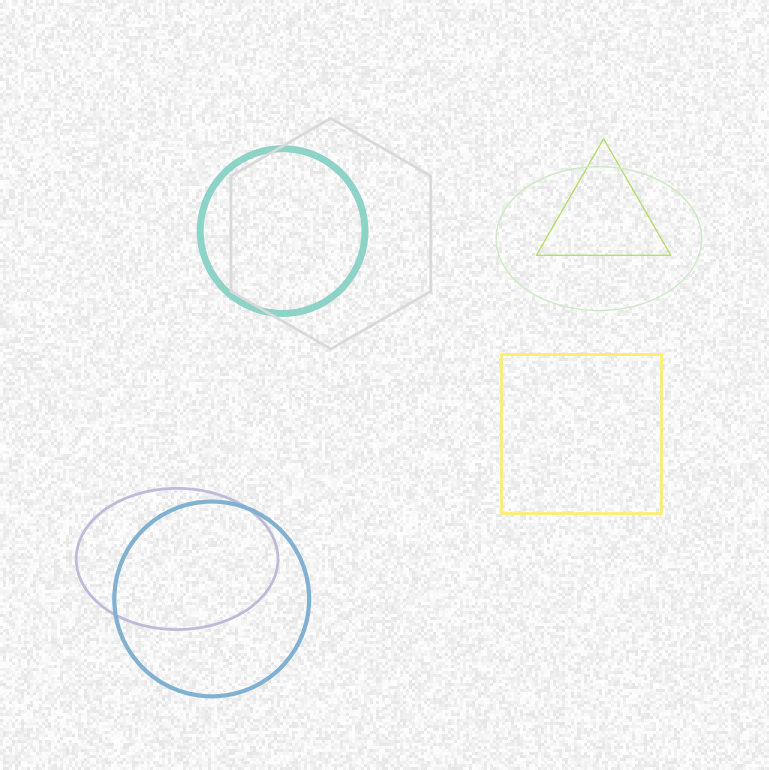[{"shape": "circle", "thickness": 2.5, "radius": 0.53, "center": [0.367, 0.7]}, {"shape": "oval", "thickness": 1, "radius": 0.66, "center": [0.23, 0.274]}, {"shape": "circle", "thickness": 1.5, "radius": 0.63, "center": [0.275, 0.222]}, {"shape": "triangle", "thickness": 0.5, "radius": 0.5, "center": [0.784, 0.719]}, {"shape": "hexagon", "thickness": 1, "radius": 0.75, "center": [0.43, 0.697]}, {"shape": "oval", "thickness": 0.5, "radius": 0.67, "center": [0.778, 0.69]}, {"shape": "square", "thickness": 1, "radius": 0.52, "center": [0.755, 0.437]}]